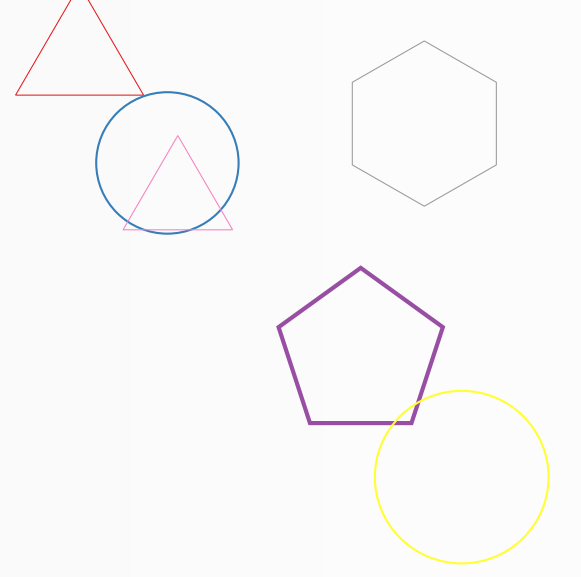[{"shape": "triangle", "thickness": 0.5, "radius": 0.64, "center": [0.137, 0.898]}, {"shape": "circle", "thickness": 1, "radius": 0.61, "center": [0.288, 0.717]}, {"shape": "pentagon", "thickness": 2, "radius": 0.74, "center": [0.621, 0.387]}, {"shape": "circle", "thickness": 1, "radius": 0.75, "center": [0.794, 0.173]}, {"shape": "triangle", "thickness": 0.5, "radius": 0.54, "center": [0.306, 0.656]}, {"shape": "hexagon", "thickness": 0.5, "radius": 0.72, "center": [0.73, 0.785]}]